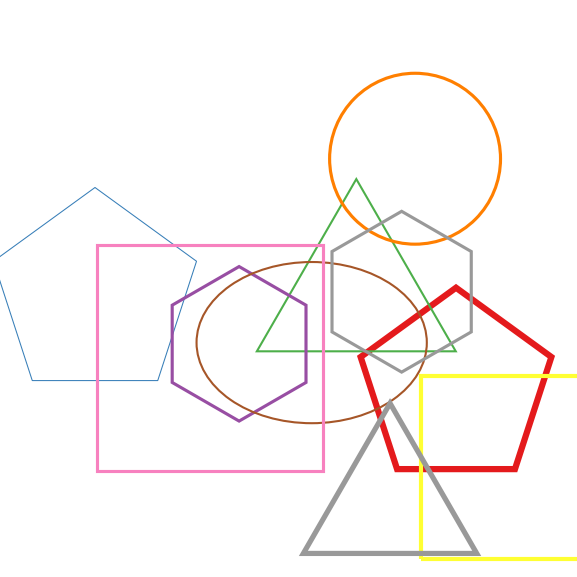[{"shape": "pentagon", "thickness": 3, "radius": 0.87, "center": [0.79, 0.327]}, {"shape": "pentagon", "thickness": 0.5, "radius": 0.92, "center": [0.165, 0.49]}, {"shape": "triangle", "thickness": 1, "radius": 0.99, "center": [0.617, 0.49]}, {"shape": "hexagon", "thickness": 1.5, "radius": 0.67, "center": [0.414, 0.404]}, {"shape": "circle", "thickness": 1.5, "radius": 0.74, "center": [0.719, 0.724]}, {"shape": "square", "thickness": 2, "radius": 0.79, "center": [0.887, 0.189]}, {"shape": "oval", "thickness": 1, "radius": 1.0, "center": [0.54, 0.406]}, {"shape": "square", "thickness": 1.5, "radius": 0.98, "center": [0.363, 0.38]}, {"shape": "hexagon", "thickness": 1.5, "radius": 0.7, "center": [0.695, 0.494]}, {"shape": "triangle", "thickness": 2.5, "radius": 0.87, "center": [0.675, 0.127]}]